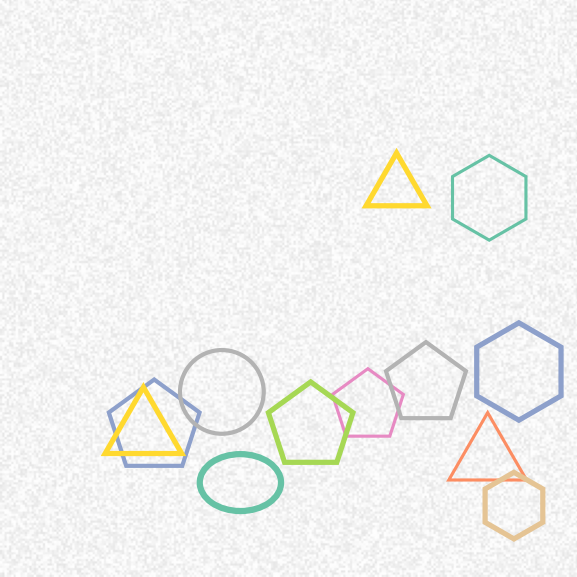[{"shape": "oval", "thickness": 3, "radius": 0.35, "center": [0.416, 0.163]}, {"shape": "hexagon", "thickness": 1.5, "radius": 0.37, "center": [0.847, 0.657]}, {"shape": "triangle", "thickness": 1.5, "radius": 0.39, "center": [0.844, 0.207]}, {"shape": "hexagon", "thickness": 2.5, "radius": 0.42, "center": [0.898, 0.356]}, {"shape": "pentagon", "thickness": 2, "radius": 0.41, "center": [0.267, 0.259]}, {"shape": "pentagon", "thickness": 1.5, "radius": 0.32, "center": [0.637, 0.296]}, {"shape": "pentagon", "thickness": 2.5, "radius": 0.38, "center": [0.538, 0.261]}, {"shape": "triangle", "thickness": 2.5, "radius": 0.38, "center": [0.248, 0.252]}, {"shape": "triangle", "thickness": 2.5, "radius": 0.3, "center": [0.687, 0.673]}, {"shape": "hexagon", "thickness": 2.5, "radius": 0.29, "center": [0.89, 0.124]}, {"shape": "circle", "thickness": 2, "radius": 0.36, "center": [0.384, 0.321]}, {"shape": "pentagon", "thickness": 2, "radius": 0.36, "center": [0.738, 0.334]}]